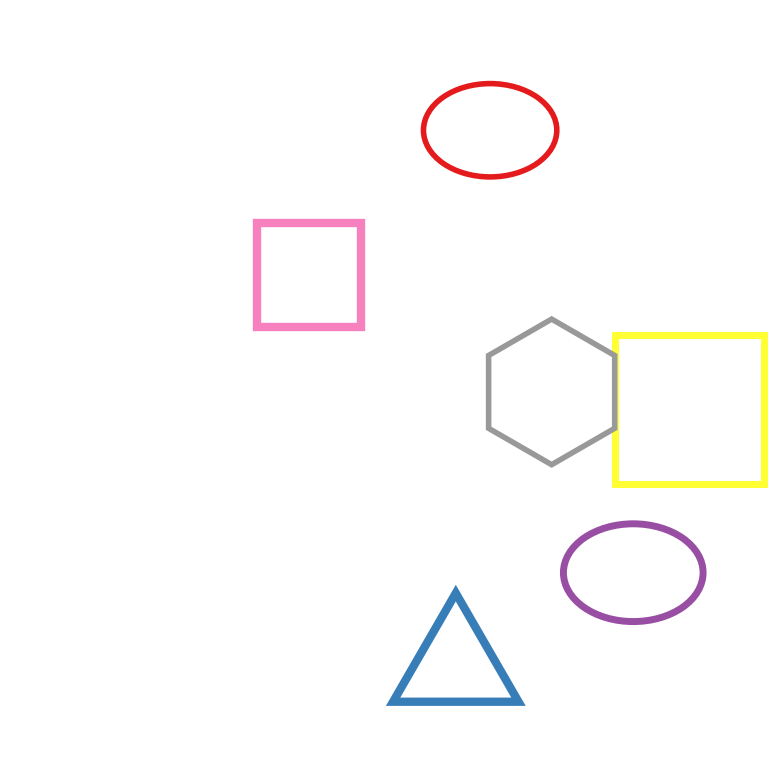[{"shape": "oval", "thickness": 2, "radius": 0.43, "center": [0.637, 0.831]}, {"shape": "triangle", "thickness": 3, "radius": 0.47, "center": [0.592, 0.136]}, {"shape": "oval", "thickness": 2.5, "radius": 0.45, "center": [0.822, 0.256]}, {"shape": "square", "thickness": 2.5, "radius": 0.48, "center": [0.896, 0.468]}, {"shape": "square", "thickness": 3, "radius": 0.34, "center": [0.401, 0.642]}, {"shape": "hexagon", "thickness": 2, "radius": 0.47, "center": [0.716, 0.491]}]